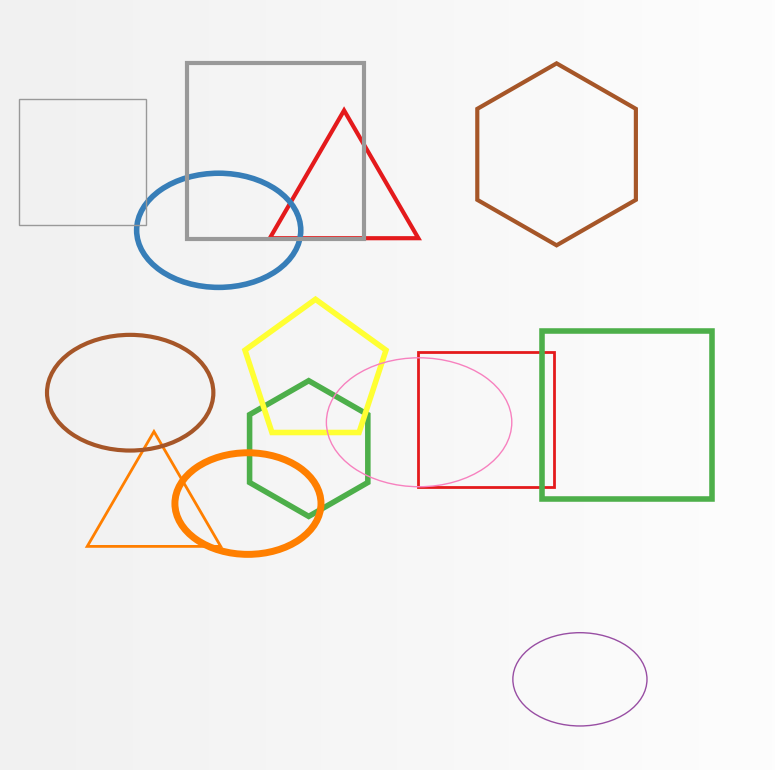[{"shape": "triangle", "thickness": 1.5, "radius": 0.55, "center": [0.444, 0.746]}, {"shape": "square", "thickness": 1, "radius": 0.44, "center": [0.627, 0.455]}, {"shape": "oval", "thickness": 2, "radius": 0.53, "center": [0.282, 0.701]}, {"shape": "square", "thickness": 2, "radius": 0.55, "center": [0.809, 0.461]}, {"shape": "hexagon", "thickness": 2, "radius": 0.44, "center": [0.398, 0.417]}, {"shape": "oval", "thickness": 0.5, "radius": 0.43, "center": [0.748, 0.118]}, {"shape": "oval", "thickness": 2.5, "radius": 0.47, "center": [0.32, 0.346]}, {"shape": "triangle", "thickness": 1, "radius": 0.5, "center": [0.199, 0.34]}, {"shape": "pentagon", "thickness": 2, "radius": 0.48, "center": [0.407, 0.516]}, {"shape": "hexagon", "thickness": 1.5, "radius": 0.59, "center": [0.718, 0.8]}, {"shape": "oval", "thickness": 1.5, "radius": 0.54, "center": [0.168, 0.49]}, {"shape": "oval", "thickness": 0.5, "radius": 0.6, "center": [0.541, 0.452]}, {"shape": "square", "thickness": 0.5, "radius": 0.41, "center": [0.107, 0.79]}, {"shape": "square", "thickness": 1.5, "radius": 0.57, "center": [0.355, 0.803]}]